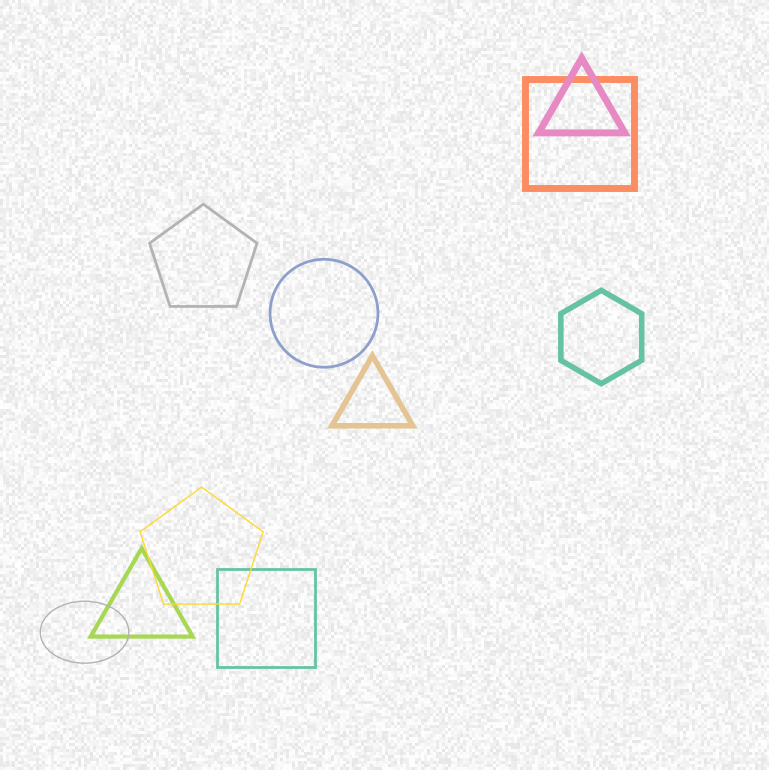[{"shape": "hexagon", "thickness": 2, "radius": 0.3, "center": [0.781, 0.562]}, {"shape": "square", "thickness": 1, "radius": 0.32, "center": [0.346, 0.198]}, {"shape": "square", "thickness": 2.5, "radius": 0.35, "center": [0.753, 0.827]}, {"shape": "circle", "thickness": 1, "radius": 0.35, "center": [0.421, 0.593]}, {"shape": "triangle", "thickness": 2.5, "radius": 0.32, "center": [0.755, 0.86]}, {"shape": "triangle", "thickness": 1.5, "radius": 0.38, "center": [0.184, 0.212]}, {"shape": "pentagon", "thickness": 0.5, "radius": 0.42, "center": [0.262, 0.283]}, {"shape": "triangle", "thickness": 2, "radius": 0.3, "center": [0.484, 0.477]}, {"shape": "oval", "thickness": 0.5, "radius": 0.29, "center": [0.11, 0.179]}, {"shape": "pentagon", "thickness": 1, "radius": 0.37, "center": [0.264, 0.661]}]